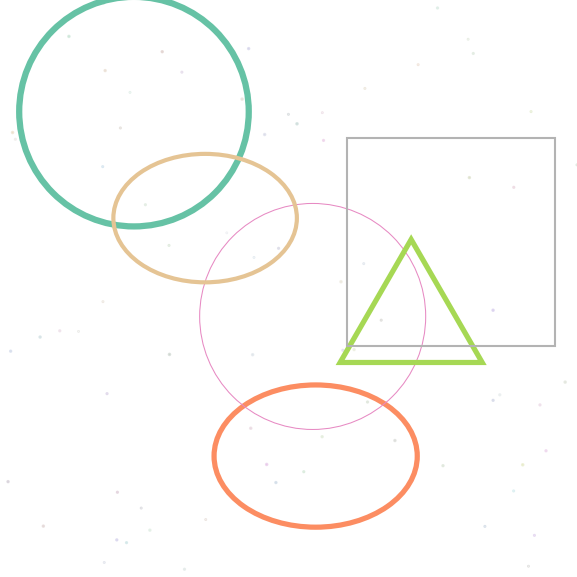[{"shape": "circle", "thickness": 3, "radius": 0.99, "center": [0.232, 0.806]}, {"shape": "oval", "thickness": 2.5, "radius": 0.88, "center": [0.547, 0.209]}, {"shape": "circle", "thickness": 0.5, "radius": 0.98, "center": [0.541, 0.451]}, {"shape": "triangle", "thickness": 2.5, "radius": 0.71, "center": [0.712, 0.442]}, {"shape": "oval", "thickness": 2, "radius": 0.79, "center": [0.355, 0.621]}, {"shape": "square", "thickness": 1, "radius": 0.9, "center": [0.781, 0.58]}]